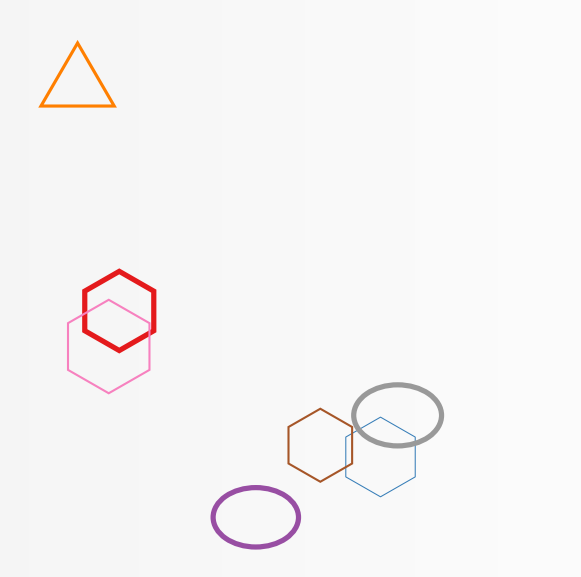[{"shape": "hexagon", "thickness": 2.5, "radius": 0.34, "center": [0.205, 0.461]}, {"shape": "hexagon", "thickness": 0.5, "radius": 0.34, "center": [0.655, 0.208]}, {"shape": "oval", "thickness": 2.5, "radius": 0.37, "center": [0.44, 0.103]}, {"shape": "triangle", "thickness": 1.5, "radius": 0.36, "center": [0.133, 0.852]}, {"shape": "hexagon", "thickness": 1, "radius": 0.32, "center": [0.551, 0.228]}, {"shape": "hexagon", "thickness": 1, "radius": 0.4, "center": [0.187, 0.399]}, {"shape": "oval", "thickness": 2.5, "radius": 0.38, "center": [0.684, 0.28]}]